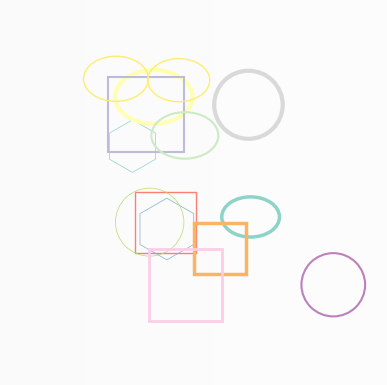[{"shape": "oval", "thickness": 2.5, "radius": 0.37, "center": [0.647, 0.437]}, {"shape": "hexagon", "thickness": 0.5, "radius": 0.34, "center": [0.342, 0.62]}, {"shape": "oval", "thickness": 3, "radius": 0.5, "center": [0.397, 0.748]}, {"shape": "square", "thickness": 1.5, "radius": 0.49, "center": [0.376, 0.702]}, {"shape": "square", "thickness": 1, "radius": 0.39, "center": [0.427, 0.422]}, {"shape": "hexagon", "thickness": 0.5, "radius": 0.4, "center": [0.431, 0.405]}, {"shape": "square", "thickness": 2.5, "radius": 0.33, "center": [0.567, 0.354]}, {"shape": "circle", "thickness": 0.5, "radius": 0.44, "center": [0.386, 0.423]}, {"shape": "square", "thickness": 2, "radius": 0.47, "center": [0.478, 0.259]}, {"shape": "circle", "thickness": 3, "radius": 0.44, "center": [0.641, 0.728]}, {"shape": "circle", "thickness": 1.5, "radius": 0.41, "center": [0.86, 0.26]}, {"shape": "oval", "thickness": 1.5, "radius": 0.43, "center": [0.477, 0.648]}, {"shape": "oval", "thickness": 1, "radius": 0.4, "center": [0.461, 0.792]}, {"shape": "oval", "thickness": 1, "radius": 0.42, "center": [0.299, 0.795]}]